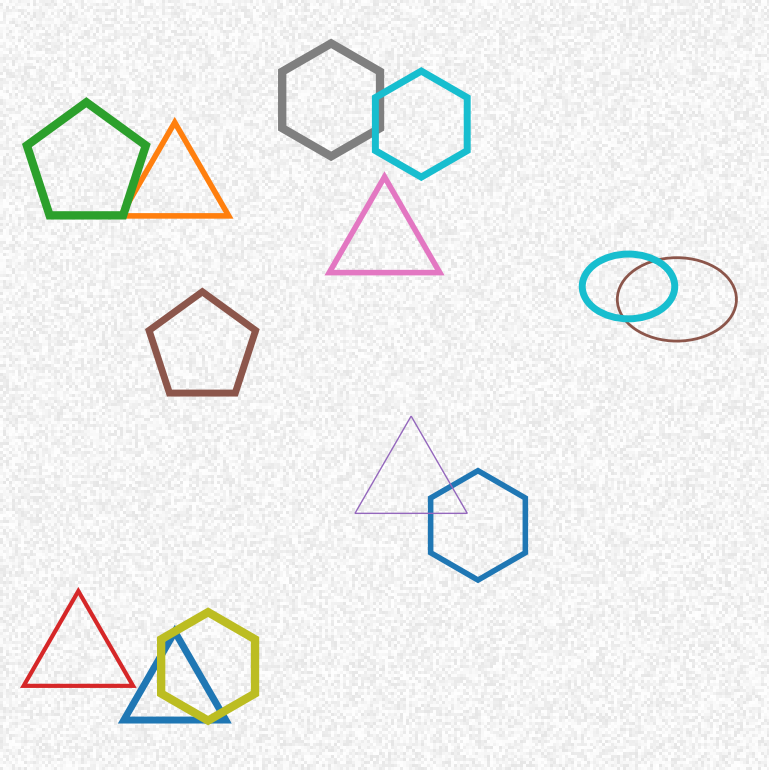[{"shape": "triangle", "thickness": 2.5, "radius": 0.38, "center": [0.227, 0.103]}, {"shape": "hexagon", "thickness": 2, "radius": 0.36, "center": [0.621, 0.318]}, {"shape": "triangle", "thickness": 2, "radius": 0.4, "center": [0.227, 0.76]}, {"shape": "pentagon", "thickness": 3, "radius": 0.41, "center": [0.112, 0.786]}, {"shape": "triangle", "thickness": 1.5, "radius": 0.41, "center": [0.102, 0.15]}, {"shape": "triangle", "thickness": 0.5, "radius": 0.42, "center": [0.534, 0.375]}, {"shape": "oval", "thickness": 1, "radius": 0.39, "center": [0.879, 0.611]}, {"shape": "pentagon", "thickness": 2.5, "radius": 0.36, "center": [0.263, 0.548]}, {"shape": "triangle", "thickness": 2, "radius": 0.41, "center": [0.499, 0.687]}, {"shape": "hexagon", "thickness": 3, "radius": 0.37, "center": [0.43, 0.87]}, {"shape": "hexagon", "thickness": 3, "radius": 0.35, "center": [0.27, 0.135]}, {"shape": "oval", "thickness": 2.5, "radius": 0.3, "center": [0.816, 0.628]}, {"shape": "hexagon", "thickness": 2.5, "radius": 0.34, "center": [0.547, 0.839]}]